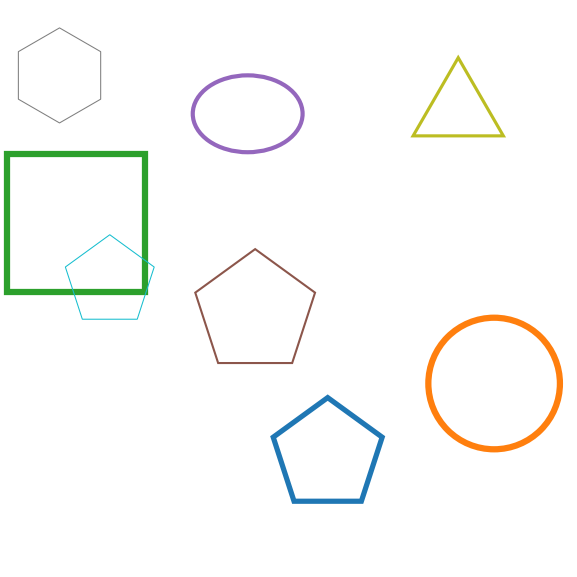[{"shape": "pentagon", "thickness": 2.5, "radius": 0.5, "center": [0.567, 0.211]}, {"shape": "circle", "thickness": 3, "radius": 0.57, "center": [0.856, 0.335]}, {"shape": "square", "thickness": 3, "radius": 0.6, "center": [0.132, 0.614]}, {"shape": "oval", "thickness": 2, "radius": 0.48, "center": [0.429, 0.802]}, {"shape": "pentagon", "thickness": 1, "radius": 0.55, "center": [0.442, 0.459]}, {"shape": "hexagon", "thickness": 0.5, "radius": 0.41, "center": [0.103, 0.869]}, {"shape": "triangle", "thickness": 1.5, "radius": 0.45, "center": [0.793, 0.809]}, {"shape": "pentagon", "thickness": 0.5, "radius": 0.4, "center": [0.19, 0.512]}]